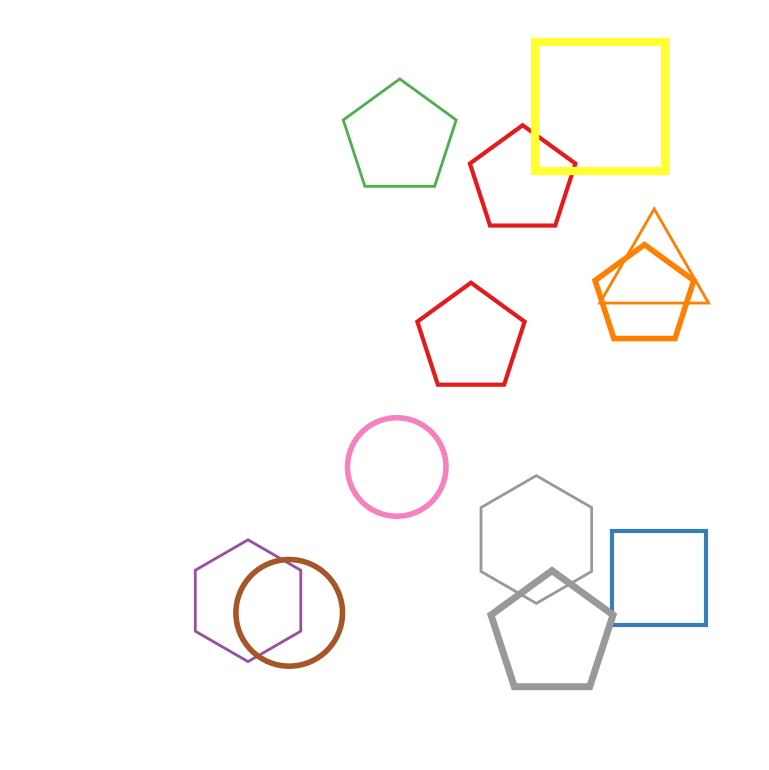[{"shape": "pentagon", "thickness": 1.5, "radius": 0.37, "center": [0.612, 0.56]}, {"shape": "pentagon", "thickness": 1.5, "radius": 0.36, "center": [0.679, 0.765]}, {"shape": "square", "thickness": 1.5, "radius": 0.31, "center": [0.856, 0.249]}, {"shape": "pentagon", "thickness": 1, "radius": 0.39, "center": [0.519, 0.82]}, {"shape": "hexagon", "thickness": 1, "radius": 0.4, "center": [0.322, 0.22]}, {"shape": "triangle", "thickness": 1, "radius": 0.41, "center": [0.85, 0.647]}, {"shape": "pentagon", "thickness": 2, "radius": 0.34, "center": [0.837, 0.615]}, {"shape": "square", "thickness": 3, "radius": 0.42, "center": [0.779, 0.862]}, {"shape": "circle", "thickness": 2, "radius": 0.35, "center": [0.376, 0.204]}, {"shape": "circle", "thickness": 2, "radius": 0.32, "center": [0.515, 0.394]}, {"shape": "pentagon", "thickness": 2.5, "radius": 0.42, "center": [0.717, 0.176]}, {"shape": "hexagon", "thickness": 1, "radius": 0.41, "center": [0.697, 0.299]}]